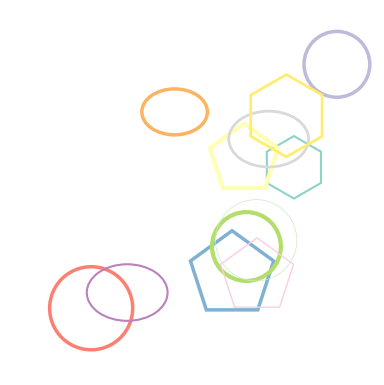[{"shape": "hexagon", "thickness": 1.5, "radius": 0.41, "center": [0.763, 0.565]}, {"shape": "pentagon", "thickness": 3, "radius": 0.46, "center": [0.634, 0.587]}, {"shape": "circle", "thickness": 2.5, "radius": 0.43, "center": [0.875, 0.833]}, {"shape": "circle", "thickness": 2.5, "radius": 0.54, "center": [0.237, 0.199]}, {"shape": "pentagon", "thickness": 2.5, "radius": 0.57, "center": [0.603, 0.287]}, {"shape": "oval", "thickness": 2.5, "radius": 0.43, "center": [0.454, 0.709]}, {"shape": "circle", "thickness": 3, "radius": 0.45, "center": [0.64, 0.36]}, {"shape": "pentagon", "thickness": 1, "radius": 0.5, "center": [0.668, 0.283]}, {"shape": "oval", "thickness": 2, "radius": 0.52, "center": [0.698, 0.639]}, {"shape": "oval", "thickness": 1.5, "radius": 0.52, "center": [0.33, 0.24]}, {"shape": "circle", "thickness": 0.5, "radius": 0.53, "center": [0.665, 0.376]}, {"shape": "hexagon", "thickness": 2, "radius": 0.53, "center": [0.744, 0.7]}]